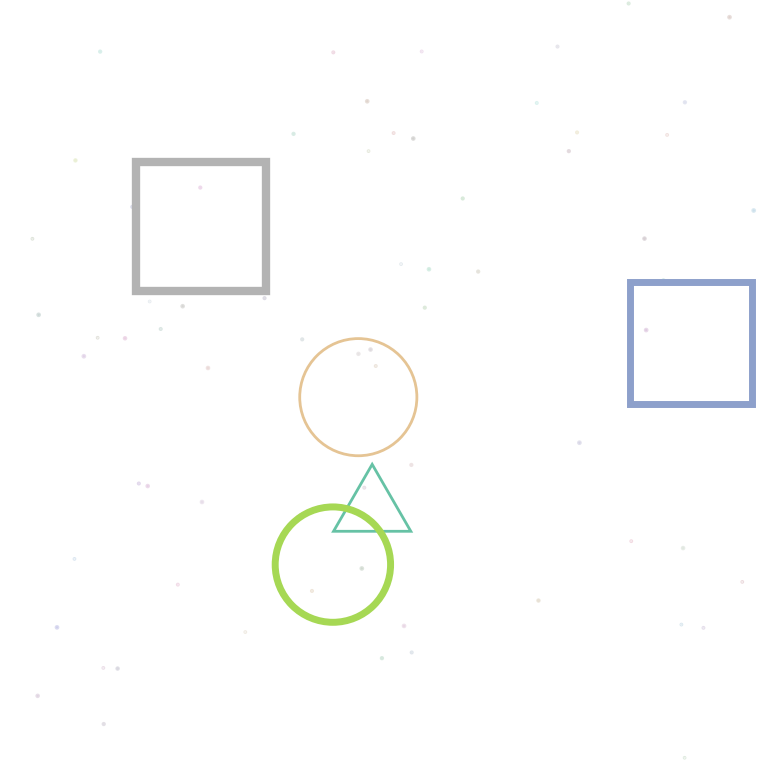[{"shape": "triangle", "thickness": 1, "radius": 0.29, "center": [0.483, 0.339]}, {"shape": "square", "thickness": 2.5, "radius": 0.4, "center": [0.898, 0.555]}, {"shape": "circle", "thickness": 2.5, "radius": 0.37, "center": [0.432, 0.267]}, {"shape": "circle", "thickness": 1, "radius": 0.38, "center": [0.465, 0.484]}, {"shape": "square", "thickness": 3, "radius": 0.42, "center": [0.261, 0.706]}]